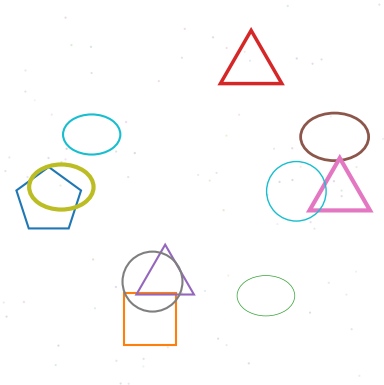[{"shape": "pentagon", "thickness": 1.5, "radius": 0.44, "center": [0.127, 0.478]}, {"shape": "square", "thickness": 1.5, "radius": 0.34, "center": [0.391, 0.172]}, {"shape": "oval", "thickness": 0.5, "radius": 0.37, "center": [0.691, 0.232]}, {"shape": "triangle", "thickness": 2.5, "radius": 0.46, "center": [0.652, 0.829]}, {"shape": "triangle", "thickness": 1.5, "radius": 0.43, "center": [0.429, 0.278]}, {"shape": "oval", "thickness": 2, "radius": 0.44, "center": [0.869, 0.645]}, {"shape": "triangle", "thickness": 3, "radius": 0.45, "center": [0.882, 0.499]}, {"shape": "circle", "thickness": 1.5, "radius": 0.39, "center": [0.396, 0.269]}, {"shape": "oval", "thickness": 3, "radius": 0.42, "center": [0.159, 0.514]}, {"shape": "oval", "thickness": 1.5, "radius": 0.37, "center": [0.238, 0.651]}, {"shape": "circle", "thickness": 1, "radius": 0.39, "center": [0.77, 0.503]}]